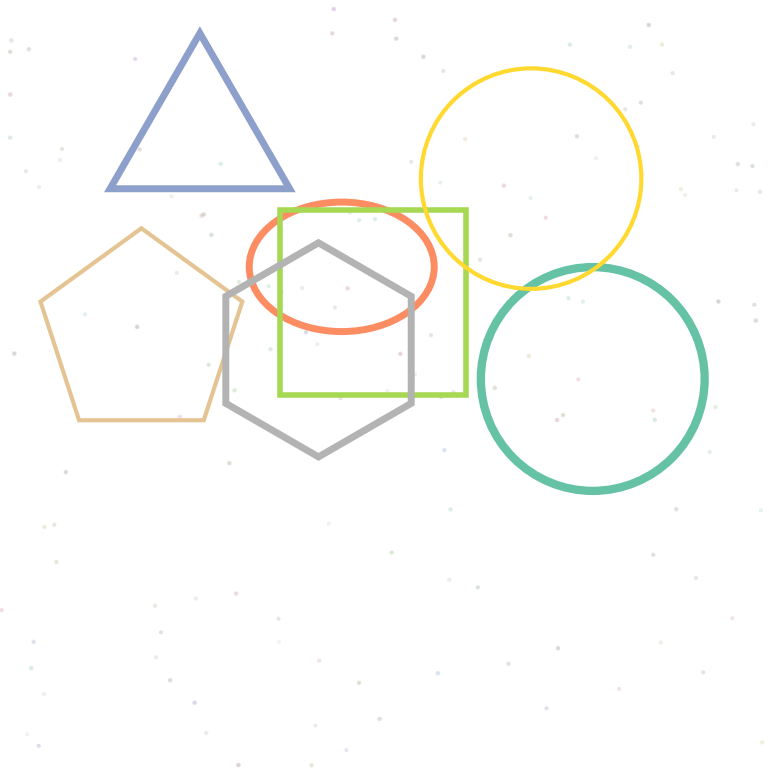[{"shape": "circle", "thickness": 3, "radius": 0.73, "center": [0.77, 0.508]}, {"shape": "oval", "thickness": 2.5, "radius": 0.6, "center": [0.444, 0.653]}, {"shape": "triangle", "thickness": 2.5, "radius": 0.67, "center": [0.26, 0.822]}, {"shape": "square", "thickness": 2, "radius": 0.6, "center": [0.485, 0.607]}, {"shape": "circle", "thickness": 1.5, "radius": 0.72, "center": [0.69, 0.768]}, {"shape": "pentagon", "thickness": 1.5, "radius": 0.69, "center": [0.184, 0.566]}, {"shape": "hexagon", "thickness": 2.5, "radius": 0.7, "center": [0.414, 0.546]}]